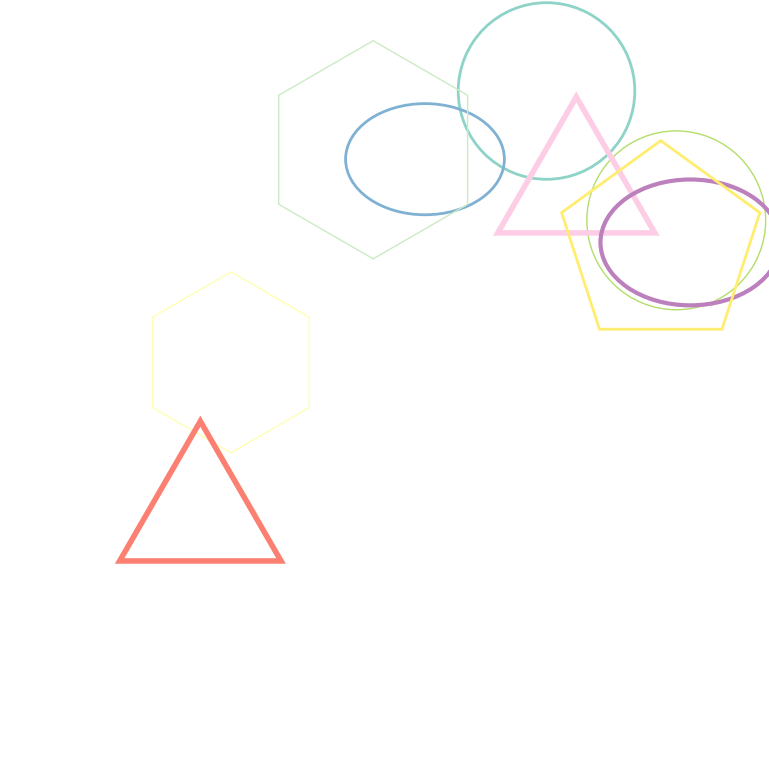[{"shape": "circle", "thickness": 1, "radius": 0.57, "center": [0.71, 0.882]}, {"shape": "hexagon", "thickness": 0.5, "radius": 0.59, "center": [0.3, 0.529]}, {"shape": "triangle", "thickness": 2, "radius": 0.61, "center": [0.26, 0.332]}, {"shape": "oval", "thickness": 1, "radius": 0.52, "center": [0.552, 0.793]}, {"shape": "circle", "thickness": 0.5, "radius": 0.58, "center": [0.878, 0.714]}, {"shape": "triangle", "thickness": 2, "radius": 0.59, "center": [0.748, 0.756]}, {"shape": "oval", "thickness": 1.5, "radius": 0.58, "center": [0.897, 0.685]}, {"shape": "hexagon", "thickness": 0.5, "radius": 0.71, "center": [0.485, 0.805]}, {"shape": "pentagon", "thickness": 1, "radius": 0.68, "center": [0.858, 0.682]}]